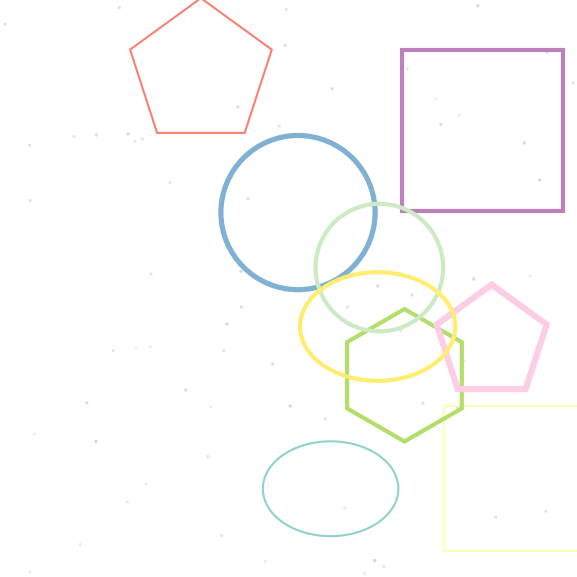[{"shape": "oval", "thickness": 1, "radius": 0.59, "center": [0.572, 0.153]}, {"shape": "square", "thickness": 1, "radius": 0.63, "center": [0.895, 0.17]}, {"shape": "pentagon", "thickness": 1, "radius": 0.64, "center": [0.348, 0.873]}, {"shape": "circle", "thickness": 2.5, "radius": 0.67, "center": [0.516, 0.631]}, {"shape": "hexagon", "thickness": 2, "radius": 0.57, "center": [0.7, 0.349]}, {"shape": "pentagon", "thickness": 3, "radius": 0.5, "center": [0.851, 0.406]}, {"shape": "square", "thickness": 2, "radius": 0.7, "center": [0.835, 0.773]}, {"shape": "circle", "thickness": 2, "radius": 0.55, "center": [0.657, 0.536]}, {"shape": "oval", "thickness": 2, "radius": 0.67, "center": [0.654, 0.434]}]